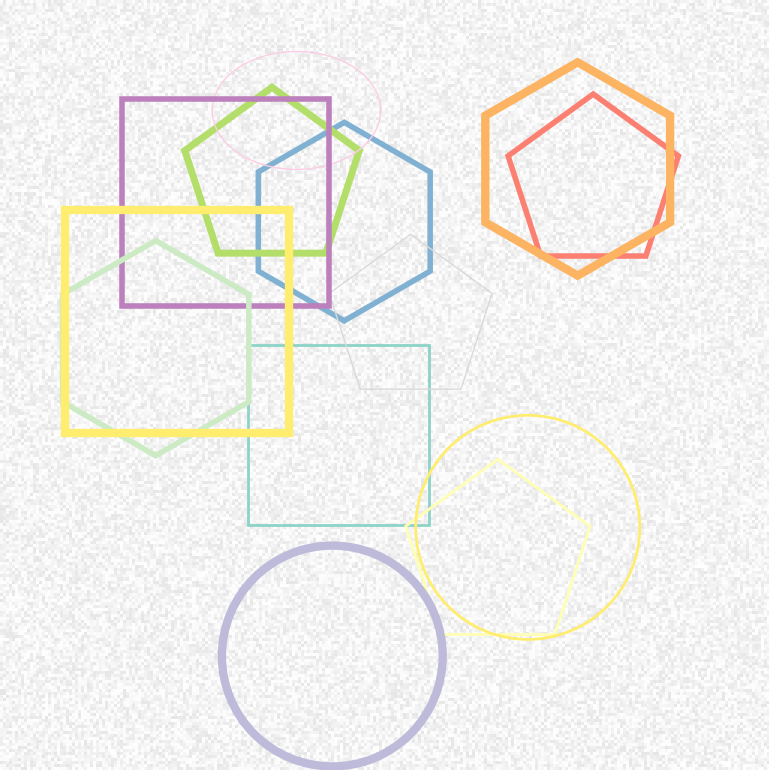[{"shape": "square", "thickness": 1, "radius": 0.59, "center": [0.439, 0.435]}, {"shape": "pentagon", "thickness": 1, "radius": 0.63, "center": [0.647, 0.278]}, {"shape": "circle", "thickness": 3, "radius": 0.72, "center": [0.432, 0.148]}, {"shape": "pentagon", "thickness": 2, "radius": 0.58, "center": [0.77, 0.762]}, {"shape": "hexagon", "thickness": 2, "radius": 0.64, "center": [0.447, 0.712]}, {"shape": "hexagon", "thickness": 3, "radius": 0.69, "center": [0.75, 0.781]}, {"shape": "pentagon", "thickness": 2.5, "radius": 0.6, "center": [0.353, 0.768]}, {"shape": "oval", "thickness": 0.5, "radius": 0.55, "center": [0.385, 0.857]}, {"shape": "pentagon", "thickness": 0.5, "radius": 0.56, "center": [0.533, 0.585]}, {"shape": "square", "thickness": 2, "radius": 0.67, "center": [0.293, 0.737]}, {"shape": "hexagon", "thickness": 2, "radius": 0.7, "center": [0.202, 0.548]}, {"shape": "square", "thickness": 3, "radius": 0.73, "center": [0.23, 0.582]}, {"shape": "circle", "thickness": 1, "radius": 0.73, "center": [0.685, 0.315]}]